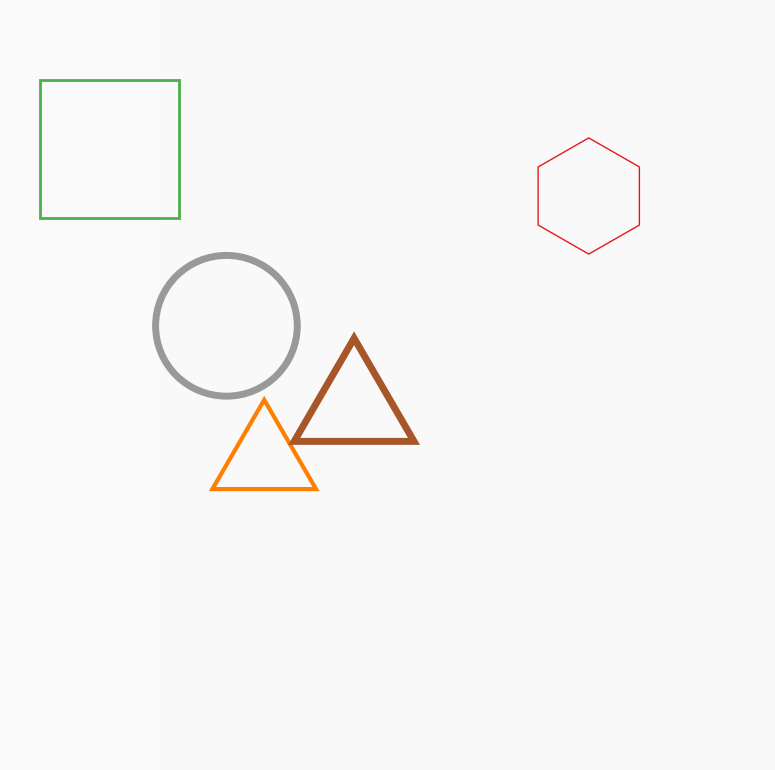[{"shape": "hexagon", "thickness": 0.5, "radius": 0.38, "center": [0.76, 0.745]}, {"shape": "square", "thickness": 1, "radius": 0.45, "center": [0.141, 0.806]}, {"shape": "triangle", "thickness": 1.5, "radius": 0.39, "center": [0.341, 0.403]}, {"shape": "triangle", "thickness": 2.5, "radius": 0.45, "center": [0.457, 0.471]}, {"shape": "circle", "thickness": 2.5, "radius": 0.46, "center": [0.292, 0.577]}]